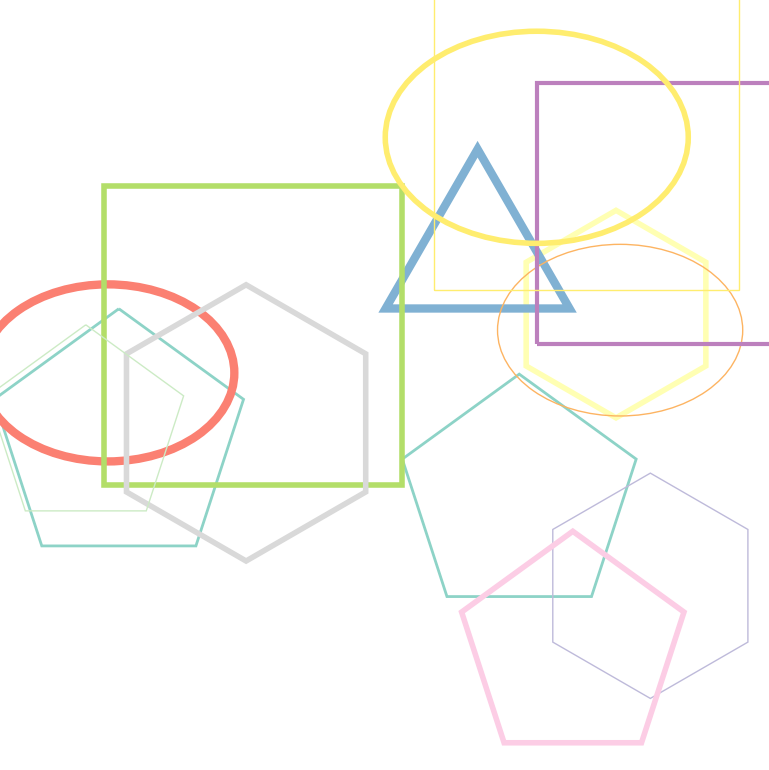[{"shape": "pentagon", "thickness": 1, "radius": 0.8, "center": [0.674, 0.354]}, {"shape": "pentagon", "thickness": 1, "radius": 0.85, "center": [0.154, 0.429]}, {"shape": "hexagon", "thickness": 2, "radius": 0.67, "center": [0.8, 0.592]}, {"shape": "hexagon", "thickness": 0.5, "radius": 0.73, "center": [0.845, 0.239]}, {"shape": "oval", "thickness": 3, "radius": 0.82, "center": [0.14, 0.516]}, {"shape": "triangle", "thickness": 3, "radius": 0.69, "center": [0.62, 0.668]}, {"shape": "oval", "thickness": 0.5, "radius": 0.8, "center": [0.805, 0.571]}, {"shape": "square", "thickness": 2, "radius": 0.97, "center": [0.328, 0.564]}, {"shape": "pentagon", "thickness": 2, "radius": 0.76, "center": [0.744, 0.158]}, {"shape": "hexagon", "thickness": 2, "radius": 0.9, "center": [0.32, 0.451]}, {"shape": "square", "thickness": 1.5, "radius": 0.85, "center": [0.866, 0.723]}, {"shape": "pentagon", "thickness": 0.5, "radius": 0.67, "center": [0.111, 0.445]}, {"shape": "square", "thickness": 0.5, "radius": 0.99, "center": [0.761, 0.821]}, {"shape": "oval", "thickness": 2, "radius": 0.98, "center": [0.697, 0.822]}]